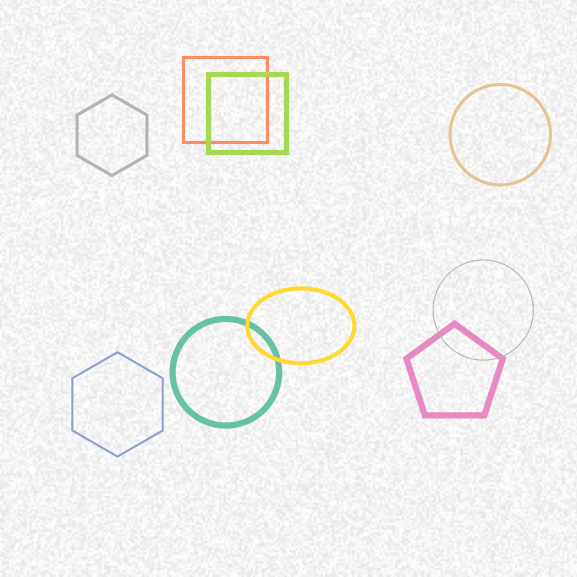[{"shape": "circle", "thickness": 3, "radius": 0.46, "center": [0.391, 0.355]}, {"shape": "square", "thickness": 1.5, "radius": 0.37, "center": [0.39, 0.826]}, {"shape": "hexagon", "thickness": 1, "radius": 0.45, "center": [0.204, 0.299]}, {"shape": "pentagon", "thickness": 3, "radius": 0.44, "center": [0.787, 0.351]}, {"shape": "square", "thickness": 2.5, "radius": 0.34, "center": [0.428, 0.804]}, {"shape": "oval", "thickness": 2, "radius": 0.46, "center": [0.521, 0.435]}, {"shape": "circle", "thickness": 1.5, "radius": 0.44, "center": [0.866, 0.766]}, {"shape": "circle", "thickness": 0.5, "radius": 0.43, "center": [0.837, 0.462]}, {"shape": "hexagon", "thickness": 1.5, "radius": 0.35, "center": [0.194, 0.765]}]